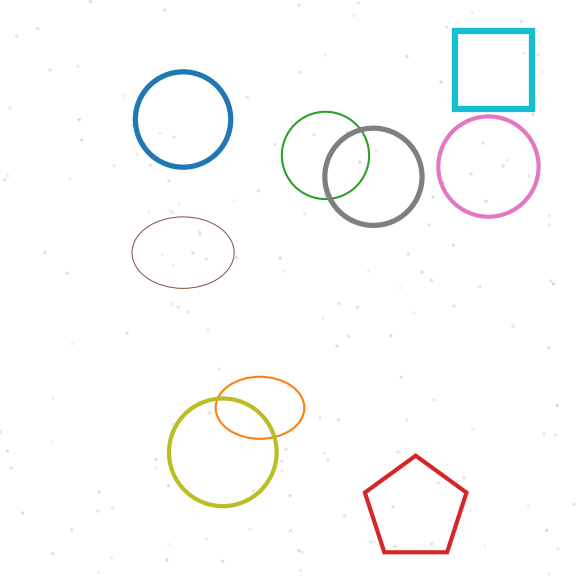[{"shape": "circle", "thickness": 2.5, "radius": 0.41, "center": [0.317, 0.792]}, {"shape": "oval", "thickness": 1, "radius": 0.38, "center": [0.45, 0.293]}, {"shape": "circle", "thickness": 1, "radius": 0.38, "center": [0.564, 0.73]}, {"shape": "pentagon", "thickness": 2, "radius": 0.46, "center": [0.72, 0.118]}, {"shape": "oval", "thickness": 0.5, "radius": 0.44, "center": [0.317, 0.562]}, {"shape": "circle", "thickness": 2, "radius": 0.43, "center": [0.846, 0.711]}, {"shape": "circle", "thickness": 2.5, "radius": 0.42, "center": [0.647, 0.693]}, {"shape": "circle", "thickness": 2, "radius": 0.47, "center": [0.386, 0.216]}, {"shape": "square", "thickness": 3, "radius": 0.34, "center": [0.854, 0.878]}]